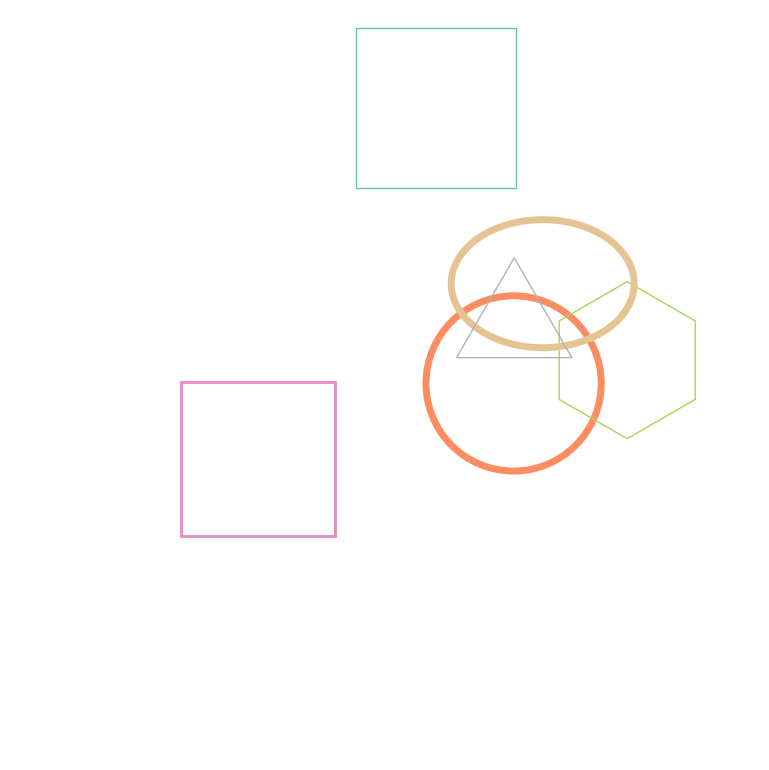[{"shape": "square", "thickness": 0.5, "radius": 0.52, "center": [0.567, 0.86]}, {"shape": "circle", "thickness": 2.5, "radius": 0.57, "center": [0.667, 0.502]}, {"shape": "square", "thickness": 1, "radius": 0.5, "center": [0.335, 0.404]}, {"shape": "hexagon", "thickness": 0.5, "radius": 0.51, "center": [0.815, 0.532]}, {"shape": "oval", "thickness": 2.5, "radius": 0.59, "center": [0.705, 0.632]}, {"shape": "triangle", "thickness": 0.5, "radius": 0.43, "center": [0.668, 0.579]}]